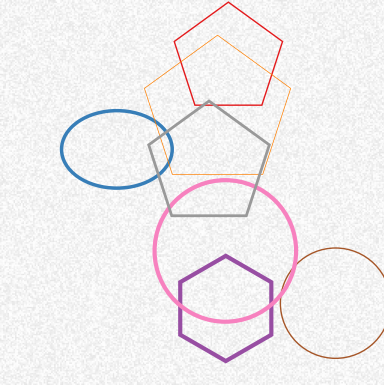[{"shape": "pentagon", "thickness": 1, "radius": 0.74, "center": [0.593, 0.846]}, {"shape": "oval", "thickness": 2.5, "radius": 0.72, "center": [0.304, 0.612]}, {"shape": "hexagon", "thickness": 3, "radius": 0.68, "center": [0.586, 0.199]}, {"shape": "pentagon", "thickness": 0.5, "radius": 1.0, "center": [0.565, 0.709]}, {"shape": "circle", "thickness": 1, "radius": 0.72, "center": [0.872, 0.213]}, {"shape": "circle", "thickness": 3, "radius": 0.92, "center": [0.585, 0.348]}, {"shape": "pentagon", "thickness": 2, "radius": 0.82, "center": [0.543, 0.573]}]